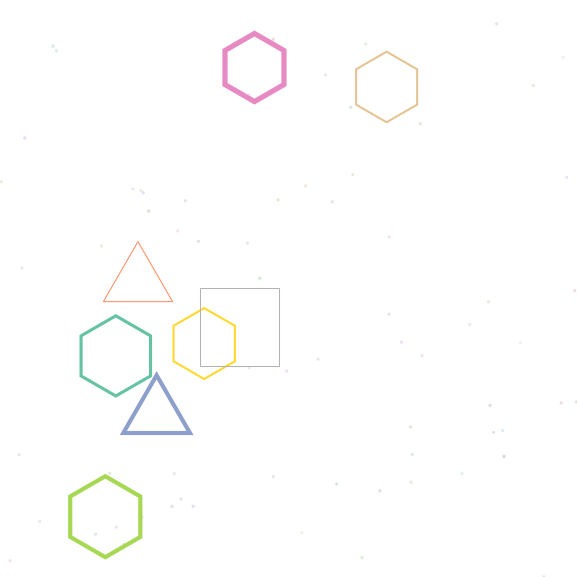[{"shape": "hexagon", "thickness": 1.5, "radius": 0.35, "center": [0.201, 0.383]}, {"shape": "triangle", "thickness": 0.5, "radius": 0.35, "center": [0.239, 0.511]}, {"shape": "triangle", "thickness": 2, "radius": 0.33, "center": [0.271, 0.283]}, {"shape": "hexagon", "thickness": 2.5, "radius": 0.29, "center": [0.441, 0.882]}, {"shape": "hexagon", "thickness": 2, "radius": 0.35, "center": [0.182, 0.104]}, {"shape": "hexagon", "thickness": 1, "radius": 0.31, "center": [0.354, 0.404]}, {"shape": "hexagon", "thickness": 1, "radius": 0.31, "center": [0.669, 0.849]}, {"shape": "square", "thickness": 0.5, "radius": 0.34, "center": [0.414, 0.433]}]